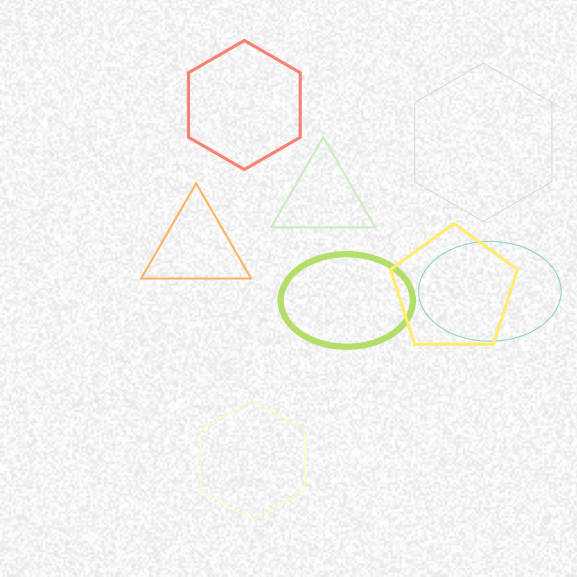[{"shape": "oval", "thickness": 0.5, "radius": 0.62, "center": [0.848, 0.495]}, {"shape": "hexagon", "thickness": 0.5, "radius": 0.52, "center": [0.437, 0.202]}, {"shape": "hexagon", "thickness": 1.5, "radius": 0.56, "center": [0.423, 0.817]}, {"shape": "triangle", "thickness": 1, "radius": 0.55, "center": [0.34, 0.572]}, {"shape": "oval", "thickness": 3, "radius": 0.57, "center": [0.601, 0.479]}, {"shape": "hexagon", "thickness": 0.5, "radius": 0.69, "center": [0.837, 0.753]}, {"shape": "triangle", "thickness": 1, "radius": 0.52, "center": [0.56, 0.658]}, {"shape": "pentagon", "thickness": 1.5, "radius": 0.58, "center": [0.786, 0.496]}]